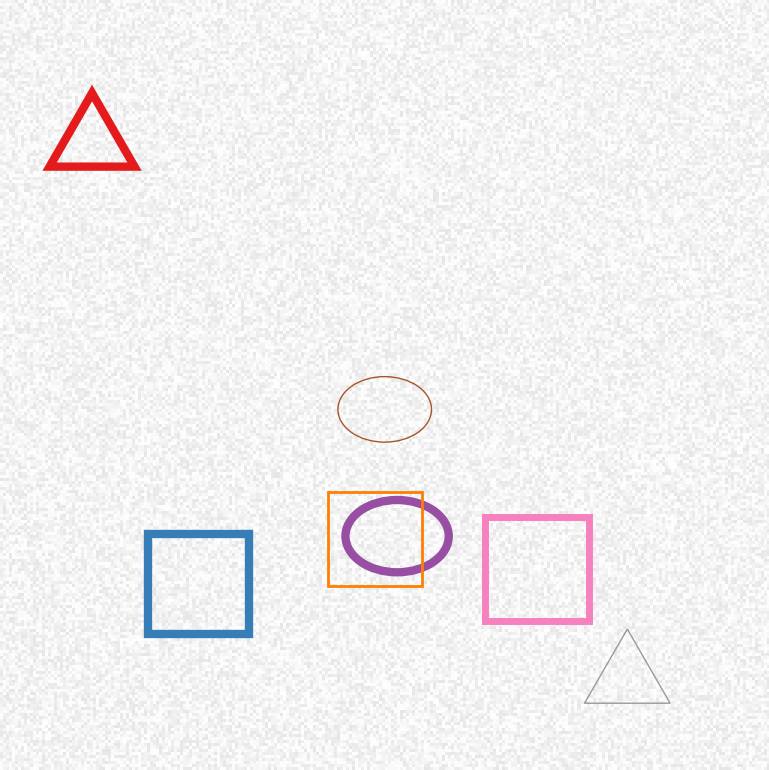[{"shape": "triangle", "thickness": 3, "radius": 0.32, "center": [0.12, 0.815]}, {"shape": "square", "thickness": 3, "radius": 0.33, "center": [0.258, 0.241]}, {"shape": "oval", "thickness": 3, "radius": 0.34, "center": [0.516, 0.304]}, {"shape": "square", "thickness": 1, "radius": 0.3, "center": [0.487, 0.3]}, {"shape": "oval", "thickness": 0.5, "radius": 0.3, "center": [0.5, 0.468]}, {"shape": "square", "thickness": 2.5, "radius": 0.34, "center": [0.697, 0.261]}, {"shape": "triangle", "thickness": 0.5, "radius": 0.32, "center": [0.815, 0.119]}]